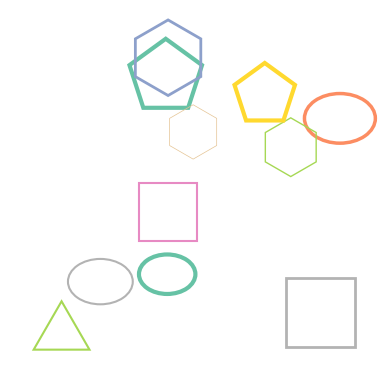[{"shape": "pentagon", "thickness": 3, "radius": 0.5, "center": [0.43, 0.8]}, {"shape": "oval", "thickness": 3, "radius": 0.37, "center": [0.434, 0.288]}, {"shape": "oval", "thickness": 2.5, "radius": 0.46, "center": [0.883, 0.693]}, {"shape": "hexagon", "thickness": 2, "radius": 0.49, "center": [0.437, 0.85]}, {"shape": "square", "thickness": 1.5, "radius": 0.38, "center": [0.437, 0.45]}, {"shape": "hexagon", "thickness": 1, "radius": 0.38, "center": [0.755, 0.618]}, {"shape": "triangle", "thickness": 1.5, "radius": 0.42, "center": [0.16, 0.134]}, {"shape": "pentagon", "thickness": 3, "radius": 0.41, "center": [0.688, 0.754]}, {"shape": "hexagon", "thickness": 0.5, "radius": 0.35, "center": [0.502, 0.657]}, {"shape": "square", "thickness": 2, "radius": 0.45, "center": [0.833, 0.189]}, {"shape": "oval", "thickness": 1.5, "radius": 0.42, "center": [0.261, 0.269]}]